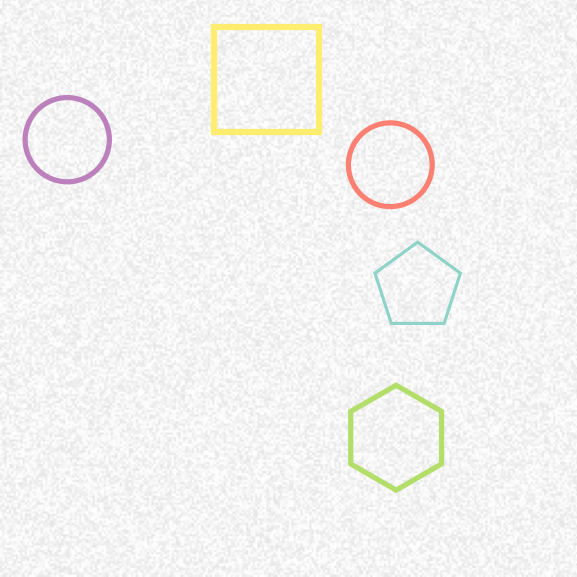[{"shape": "pentagon", "thickness": 1.5, "radius": 0.39, "center": [0.723, 0.502]}, {"shape": "circle", "thickness": 2.5, "radius": 0.36, "center": [0.676, 0.714]}, {"shape": "hexagon", "thickness": 2.5, "radius": 0.45, "center": [0.686, 0.241]}, {"shape": "circle", "thickness": 2.5, "radius": 0.36, "center": [0.116, 0.757]}, {"shape": "square", "thickness": 3, "radius": 0.45, "center": [0.461, 0.862]}]